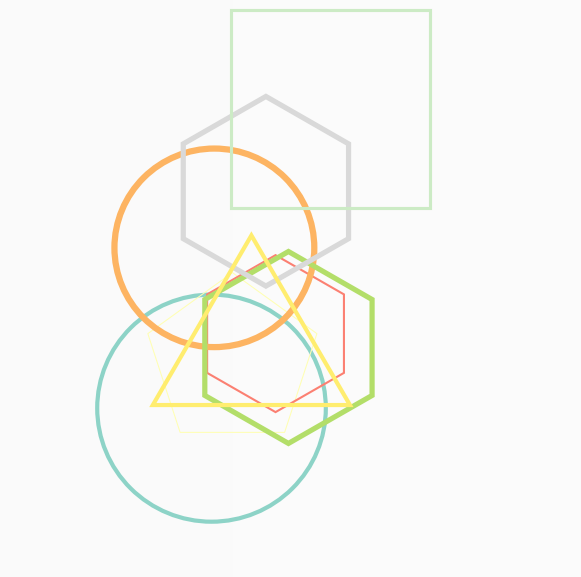[{"shape": "circle", "thickness": 2, "radius": 0.98, "center": [0.364, 0.292]}, {"shape": "pentagon", "thickness": 0.5, "radius": 0.76, "center": [0.4, 0.374]}, {"shape": "hexagon", "thickness": 1, "radius": 0.68, "center": [0.474, 0.421]}, {"shape": "circle", "thickness": 3, "radius": 0.86, "center": [0.369, 0.57]}, {"shape": "hexagon", "thickness": 2.5, "radius": 0.83, "center": [0.496, 0.397]}, {"shape": "hexagon", "thickness": 2.5, "radius": 0.82, "center": [0.457, 0.668]}, {"shape": "square", "thickness": 1.5, "radius": 0.85, "center": [0.569, 0.81]}, {"shape": "triangle", "thickness": 2, "radius": 0.98, "center": [0.433, 0.396]}]